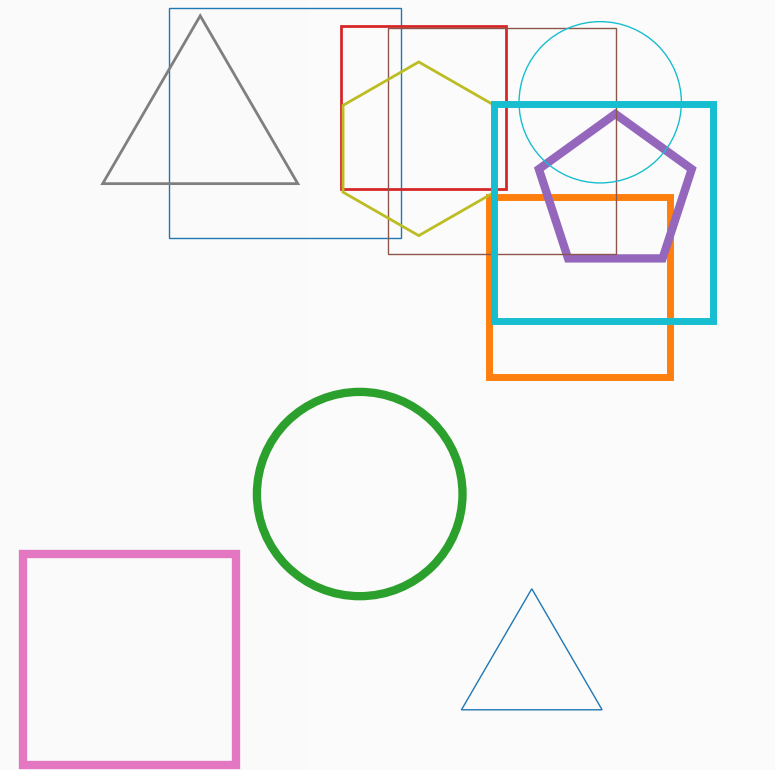[{"shape": "square", "thickness": 0.5, "radius": 0.75, "center": [0.368, 0.841]}, {"shape": "triangle", "thickness": 0.5, "radius": 0.52, "center": [0.686, 0.131]}, {"shape": "square", "thickness": 2.5, "radius": 0.58, "center": [0.748, 0.627]}, {"shape": "circle", "thickness": 3, "radius": 0.66, "center": [0.464, 0.358]}, {"shape": "square", "thickness": 1, "radius": 0.53, "center": [0.546, 0.86]}, {"shape": "pentagon", "thickness": 3, "radius": 0.52, "center": [0.794, 0.748]}, {"shape": "square", "thickness": 0.5, "radius": 0.73, "center": [0.647, 0.817]}, {"shape": "square", "thickness": 3, "radius": 0.69, "center": [0.167, 0.143]}, {"shape": "triangle", "thickness": 1, "radius": 0.73, "center": [0.258, 0.834]}, {"shape": "hexagon", "thickness": 1, "radius": 0.56, "center": [0.54, 0.807]}, {"shape": "square", "thickness": 2.5, "radius": 0.71, "center": [0.779, 0.724]}, {"shape": "circle", "thickness": 0.5, "radius": 0.52, "center": [0.774, 0.867]}]